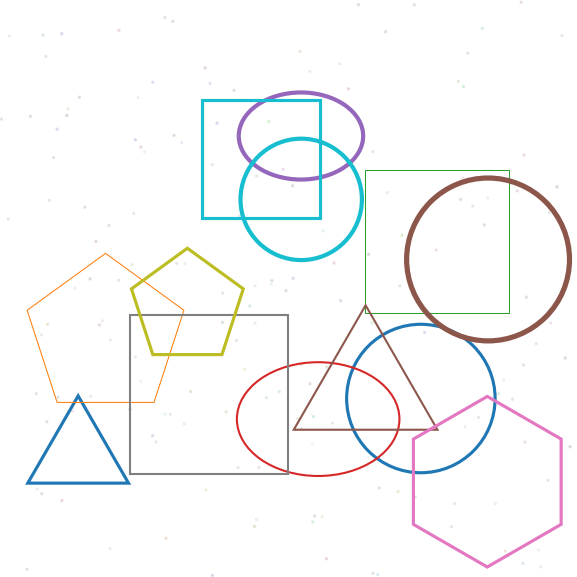[{"shape": "triangle", "thickness": 1.5, "radius": 0.5, "center": [0.135, 0.213]}, {"shape": "circle", "thickness": 1.5, "radius": 0.64, "center": [0.729, 0.309]}, {"shape": "pentagon", "thickness": 0.5, "radius": 0.71, "center": [0.183, 0.418]}, {"shape": "square", "thickness": 0.5, "radius": 0.62, "center": [0.757, 0.581]}, {"shape": "oval", "thickness": 1, "radius": 0.7, "center": [0.551, 0.273]}, {"shape": "oval", "thickness": 2, "radius": 0.54, "center": [0.521, 0.764]}, {"shape": "triangle", "thickness": 1, "radius": 0.72, "center": [0.633, 0.327]}, {"shape": "circle", "thickness": 2.5, "radius": 0.71, "center": [0.845, 0.55]}, {"shape": "hexagon", "thickness": 1.5, "radius": 0.74, "center": [0.844, 0.165]}, {"shape": "square", "thickness": 1, "radius": 0.69, "center": [0.362, 0.316]}, {"shape": "pentagon", "thickness": 1.5, "radius": 0.51, "center": [0.324, 0.467]}, {"shape": "circle", "thickness": 2, "radius": 0.53, "center": [0.522, 0.654]}, {"shape": "square", "thickness": 1.5, "radius": 0.51, "center": [0.452, 0.724]}]